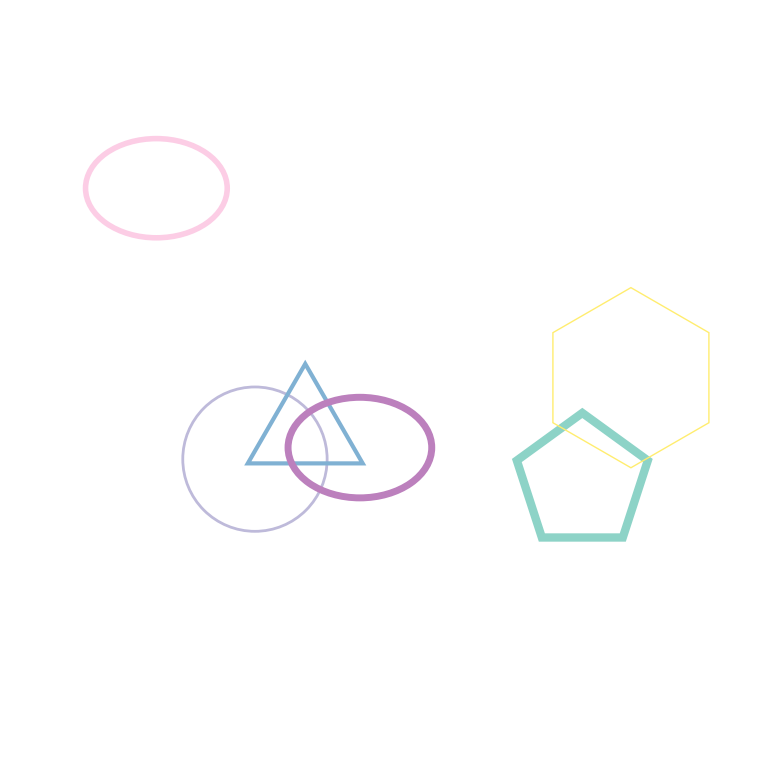[{"shape": "pentagon", "thickness": 3, "radius": 0.45, "center": [0.756, 0.374]}, {"shape": "circle", "thickness": 1, "radius": 0.47, "center": [0.331, 0.404]}, {"shape": "triangle", "thickness": 1.5, "radius": 0.43, "center": [0.396, 0.441]}, {"shape": "oval", "thickness": 2, "radius": 0.46, "center": [0.203, 0.756]}, {"shape": "oval", "thickness": 2.5, "radius": 0.47, "center": [0.467, 0.419]}, {"shape": "hexagon", "thickness": 0.5, "radius": 0.58, "center": [0.819, 0.509]}]